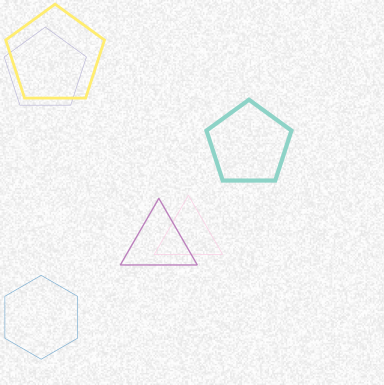[{"shape": "pentagon", "thickness": 3, "radius": 0.58, "center": [0.647, 0.625]}, {"shape": "pentagon", "thickness": 0.5, "radius": 0.56, "center": [0.118, 0.818]}, {"shape": "hexagon", "thickness": 0.5, "radius": 0.54, "center": [0.107, 0.176]}, {"shape": "triangle", "thickness": 0.5, "radius": 0.51, "center": [0.489, 0.39]}, {"shape": "triangle", "thickness": 1, "radius": 0.58, "center": [0.413, 0.369]}, {"shape": "pentagon", "thickness": 2, "radius": 0.67, "center": [0.143, 0.854]}]